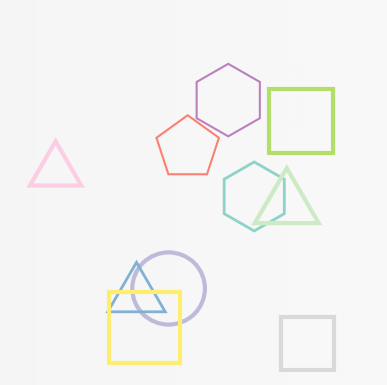[{"shape": "hexagon", "thickness": 2, "radius": 0.45, "center": [0.656, 0.49]}, {"shape": "square", "thickness": 0.5, "radius": 0.36, "center": [0.704, 0.749]}, {"shape": "circle", "thickness": 3, "radius": 0.47, "center": [0.435, 0.251]}, {"shape": "pentagon", "thickness": 1.5, "radius": 0.42, "center": [0.484, 0.616]}, {"shape": "triangle", "thickness": 2, "radius": 0.43, "center": [0.352, 0.233]}, {"shape": "square", "thickness": 3, "radius": 0.41, "center": [0.777, 0.686]}, {"shape": "triangle", "thickness": 3, "radius": 0.38, "center": [0.144, 0.556]}, {"shape": "square", "thickness": 3, "radius": 0.35, "center": [0.794, 0.108]}, {"shape": "hexagon", "thickness": 1.5, "radius": 0.47, "center": [0.589, 0.74]}, {"shape": "triangle", "thickness": 3, "radius": 0.48, "center": [0.74, 0.468]}, {"shape": "square", "thickness": 3, "radius": 0.46, "center": [0.373, 0.148]}]